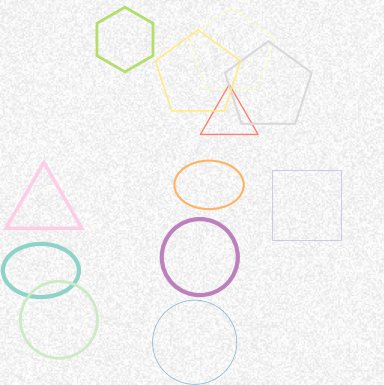[{"shape": "oval", "thickness": 3, "radius": 0.49, "center": [0.106, 0.297]}, {"shape": "pentagon", "thickness": 0.5, "radius": 0.59, "center": [0.602, 0.865]}, {"shape": "square", "thickness": 0.5, "radius": 0.45, "center": [0.796, 0.468]}, {"shape": "triangle", "thickness": 1, "radius": 0.43, "center": [0.595, 0.694]}, {"shape": "circle", "thickness": 0.5, "radius": 0.55, "center": [0.506, 0.111]}, {"shape": "oval", "thickness": 1.5, "radius": 0.45, "center": [0.543, 0.52]}, {"shape": "hexagon", "thickness": 2, "radius": 0.42, "center": [0.325, 0.897]}, {"shape": "triangle", "thickness": 2.5, "radius": 0.57, "center": [0.114, 0.464]}, {"shape": "pentagon", "thickness": 1.5, "radius": 0.59, "center": [0.697, 0.774]}, {"shape": "circle", "thickness": 3, "radius": 0.49, "center": [0.519, 0.332]}, {"shape": "circle", "thickness": 2, "radius": 0.5, "center": [0.153, 0.17]}, {"shape": "pentagon", "thickness": 1, "radius": 0.58, "center": [0.514, 0.806]}]